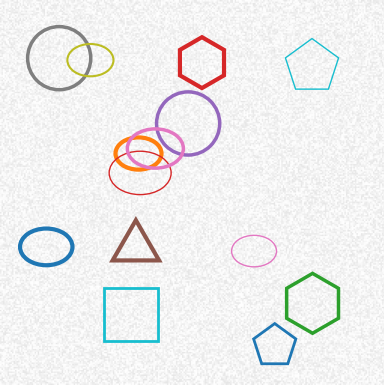[{"shape": "pentagon", "thickness": 2, "radius": 0.29, "center": [0.714, 0.102]}, {"shape": "oval", "thickness": 3, "radius": 0.34, "center": [0.12, 0.359]}, {"shape": "oval", "thickness": 3, "radius": 0.3, "center": [0.36, 0.601]}, {"shape": "hexagon", "thickness": 2.5, "radius": 0.39, "center": [0.812, 0.212]}, {"shape": "oval", "thickness": 1, "radius": 0.4, "center": [0.364, 0.551]}, {"shape": "hexagon", "thickness": 3, "radius": 0.33, "center": [0.525, 0.837]}, {"shape": "circle", "thickness": 2.5, "radius": 0.41, "center": [0.489, 0.679]}, {"shape": "triangle", "thickness": 3, "radius": 0.35, "center": [0.353, 0.358]}, {"shape": "oval", "thickness": 1, "radius": 0.29, "center": [0.66, 0.348]}, {"shape": "oval", "thickness": 2.5, "radius": 0.36, "center": [0.404, 0.614]}, {"shape": "circle", "thickness": 2.5, "radius": 0.41, "center": [0.154, 0.849]}, {"shape": "oval", "thickness": 1.5, "radius": 0.3, "center": [0.235, 0.844]}, {"shape": "square", "thickness": 2, "radius": 0.35, "center": [0.341, 0.183]}, {"shape": "pentagon", "thickness": 1, "radius": 0.36, "center": [0.81, 0.827]}]